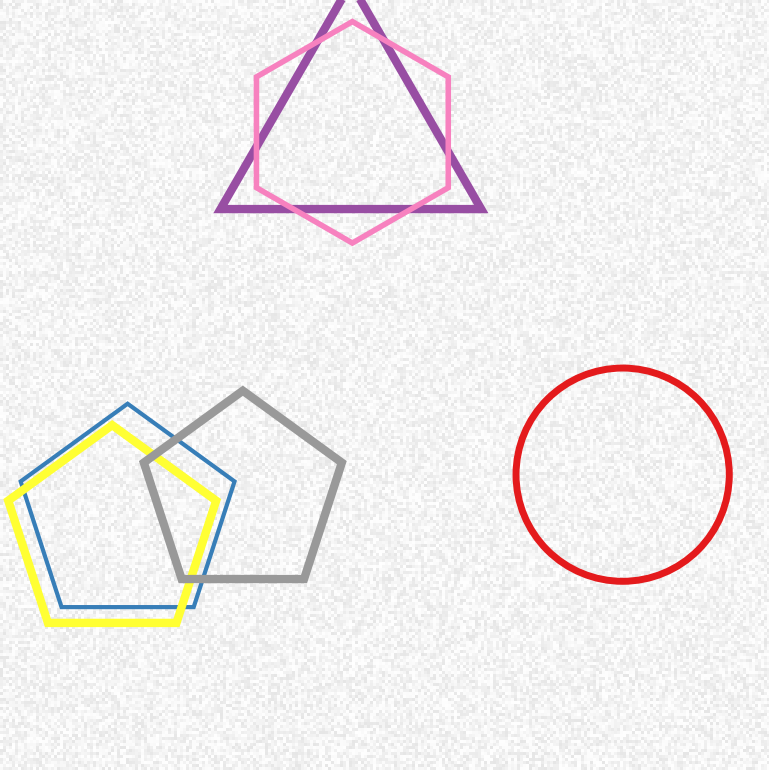[{"shape": "circle", "thickness": 2.5, "radius": 0.69, "center": [0.809, 0.384]}, {"shape": "pentagon", "thickness": 1.5, "radius": 0.73, "center": [0.166, 0.33]}, {"shape": "triangle", "thickness": 3, "radius": 0.98, "center": [0.456, 0.826]}, {"shape": "pentagon", "thickness": 3, "radius": 0.71, "center": [0.146, 0.306]}, {"shape": "hexagon", "thickness": 2, "radius": 0.72, "center": [0.458, 0.828]}, {"shape": "pentagon", "thickness": 3, "radius": 0.68, "center": [0.315, 0.357]}]